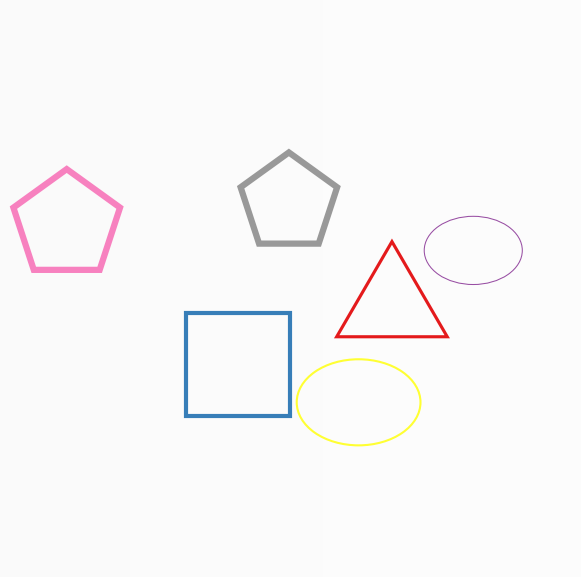[{"shape": "triangle", "thickness": 1.5, "radius": 0.55, "center": [0.674, 0.471]}, {"shape": "square", "thickness": 2, "radius": 0.45, "center": [0.41, 0.368]}, {"shape": "oval", "thickness": 0.5, "radius": 0.42, "center": [0.814, 0.566]}, {"shape": "oval", "thickness": 1, "radius": 0.53, "center": [0.617, 0.302]}, {"shape": "pentagon", "thickness": 3, "radius": 0.48, "center": [0.115, 0.61]}, {"shape": "pentagon", "thickness": 3, "radius": 0.44, "center": [0.497, 0.648]}]